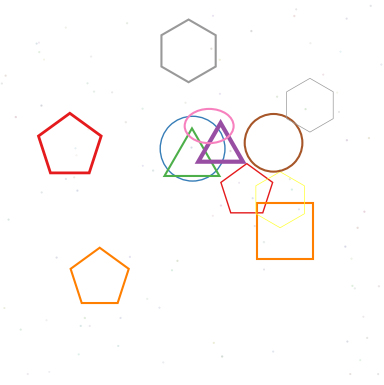[{"shape": "pentagon", "thickness": 1, "radius": 0.35, "center": [0.641, 0.504]}, {"shape": "pentagon", "thickness": 2, "radius": 0.43, "center": [0.181, 0.62]}, {"shape": "circle", "thickness": 1, "radius": 0.42, "center": [0.5, 0.614]}, {"shape": "triangle", "thickness": 1.5, "radius": 0.41, "center": [0.499, 0.584]}, {"shape": "triangle", "thickness": 3, "radius": 0.33, "center": [0.573, 0.613]}, {"shape": "square", "thickness": 1.5, "radius": 0.36, "center": [0.741, 0.399]}, {"shape": "pentagon", "thickness": 1.5, "radius": 0.4, "center": [0.259, 0.277]}, {"shape": "hexagon", "thickness": 0.5, "radius": 0.36, "center": [0.728, 0.481]}, {"shape": "circle", "thickness": 1.5, "radius": 0.37, "center": [0.71, 0.629]}, {"shape": "oval", "thickness": 1.5, "radius": 0.32, "center": [0.543, 0.673]}, {"shape": "hexagon", "thickness": 0.5, "radius": 0.35, "center": [0.805, 0.727]}, {"shape": "hexagon", "thickness": 1.5, "radius": 0.41, "center": [0.49, 0.868]}]